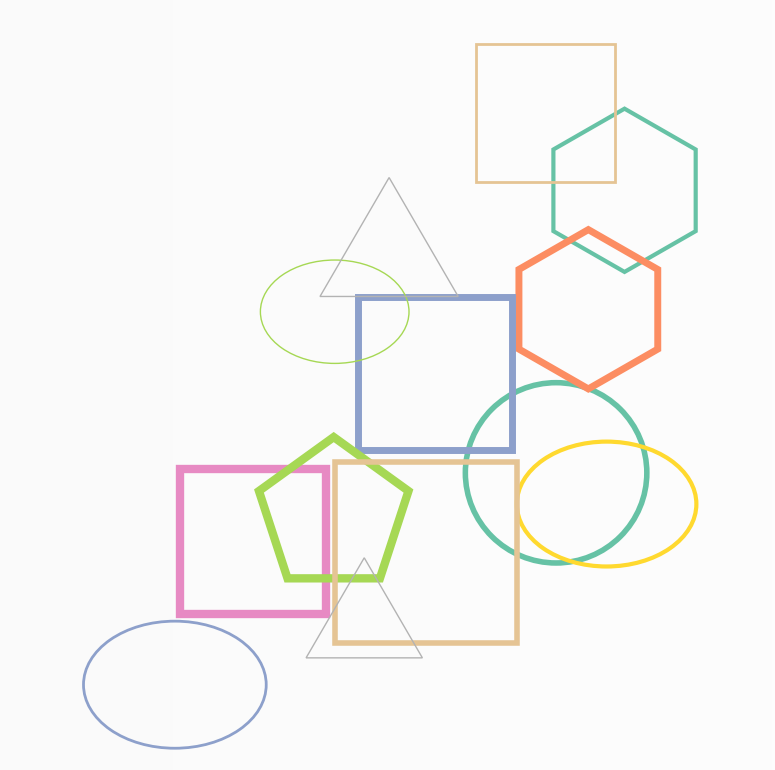[{"shape": "hexagon", "thickness": 1.5, "radius": 0.53, "center": [0.806, 0.753]}, {"shape": "circle", "thickness": 2, "radius": 0.59, "center": [0.718, 0.386]}, {"shape": "hexagon", "thickness": 2.5, "radius": 0.52, "center": [0.759, 0.598]}, {"shape": "oval", "thickness": 1, "radius": 0.59, "center": [0.226, 0.111]}, {"shape": "square", "thickness": 2.5, "radius": 0.5, "center": [0.561, 0.515]}, {"shape": "square", "thickness": 3, "radius": 0.47, "center": [0.326, 0.296]}, {"shape": "oval", "thickness": 0.5, "radius": 0.48, "center": [0.432, 0.595]}, {"shape": "pentagon", "thickness": 3, "radius": 0.51, "center": [0.431, 0.331]}, {"shape": "oval", "thickness": 1.5, "radius": 0.58, "center": [0.783, 0.345]}, {"shape": "square", "thickness": 1, "radius": 0.45, "center": [0.703, 0.853]}, {"shape": "square", "thickness": 2, "radius": 0.59, "center": [0.55, 0.282]}, {"shape": "triangle", "thickness": 0.5, "radius": 0.43, "center": [0.47, 0.189]}, {"shape": "triangle", "thickness": 0.5, "radius": 0.51, "center": [0.502, 0.666]}]